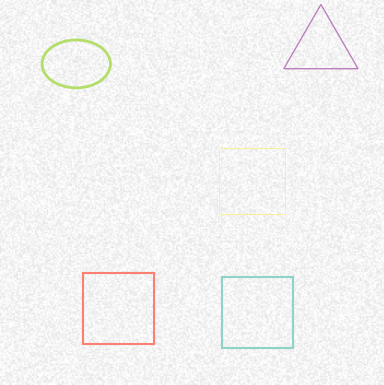[{"shape": "square", "thickness": 1.5, "radius": 0.46, "center": [0.669, 0.189]}, {"shape": "square", "thickness": 1.5, "radius": 0.46, "center": [0.307, 0.198]}, {"shape": "oval", "thickness": 2, "radius": 0.44, "center": [0.198, 0.834]}, {"shape": "triangle", "thickness": 1, "radius": 0.56, "center": [0.834, 0.877]}, {"shape": "square", "thickness": 0.5, "radius": 0.43, "center": [0.655, 0.53]}]